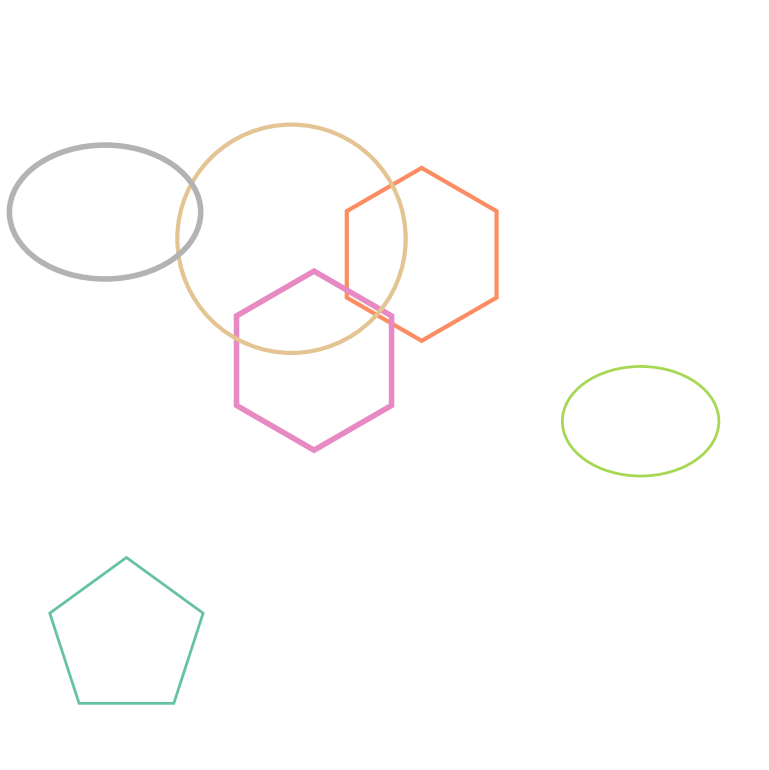[{"shape": "pentagon", "thickness": 1, "radius": 0.52, "center": [0.164, 0.171]}, {"shape": "hexagon", "thickness": 1.5, "radius": 0.56, "center": [0.548, 0.67]}, {"shape": "hexagon", "thickness": 2, "radius": 0.58, "center": [0.408, 0.532]}, {"shape": "oval", "thickness": 1, "radius": 0.51, "center": [0.832, 0.453]}, {"shape": "circle", "thickness": 1.5, "radius": 0.74, "center": [0.379, 0.69]}, {"shape": "oval", "thickness": 2, "radius": 0.62, "center": [0.136, 0.725]}]